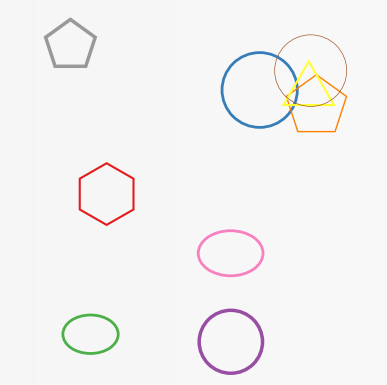[{"shape": "hexagon", "thickness": 1.5, "radius": 0.4, "center": [0.275, 0.496]}, {"shape": "circle", "thickness": 2, "radius": 0.49, "center": [0.67, 0.766]}, {"shape": "oval", "thickness": 2, "radius": 0.36, "center": [0.234, 0.132]}, {"shape": "circle", "thickness": 2.5, "radius": 0.41, "center": [0.596, 0.112]}, {"shape": "pentagon", "thickness": 1, "radius": 0.41, "center": [0.817, 0.724]}, {"shape": "triangle", "thickness": 1.5, "radius": 0.38, "center": [0.797, 0.765]}, {"shape": "circle", "thickness": 0.5, "radius": 0.46, "center": [0.802, 0.817]}, {"shape": "oval", "thickness": 2, "radius": 0.42, "center": [0.595, 0.342]}, {"shape": "pentagon", "thickness": 2.5, "radius": 0.34, "center": [0.182, 0.882]}]